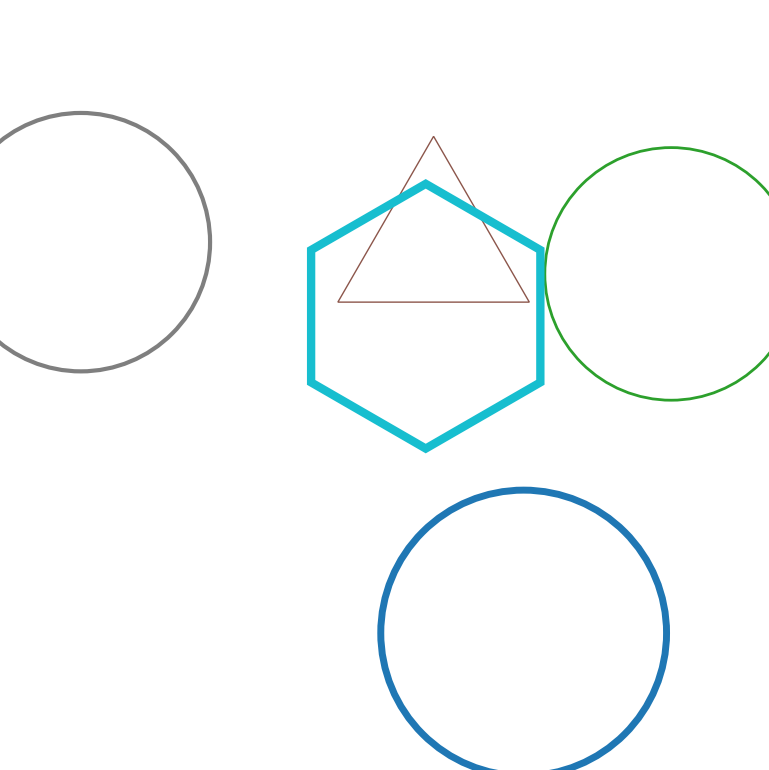[{"shape": "circle", "thickness": 2.5, "radius": 0.93, "center": [0.68, 0.178]}, {"shape": "circle", "thickness": 1, "radius": 0.82, "center": [0.872, 0.644]}, {"shape": "triangle", "thickness": 0.5, "radius": 0.72, "center": [0.563, 0.679]}, {"shape": "circle", "thickness": 1.5, "radius": 0.84, "center": [0.105, 0.686]}, {"shape": "hexagon", "thickness": 3, "radius": 0.86, "center": [0.553, 0.589]}]